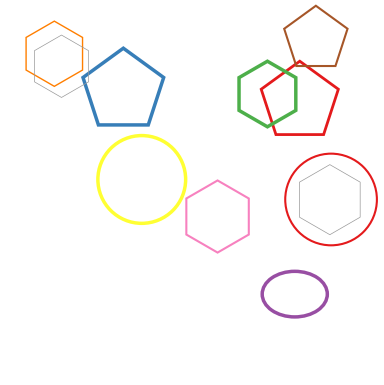[{"shape": "pentagon", "thickness": 2, "radius": 0.53, "center": [0.779, 0.736]}, {"shape": "circle", "thickness": 1.5, "radius": 0.6, "center": [0.86, 0.482]}, {"shape": "pentagon", "thickness": 2.5, "radius": 0.55, "center": [0.32, 0.765]}, {"shape": "hexagon", "thickness": 2.5, "radius": 0.43, "center": [0.695, 0.756]}, {"shape": "oval", "thickness": 2.5, "radius": 0.42, "center": [0.766, 0.236]}, {"shape": "hexagon", "thickness": 1, "radius": 0.42, "center": [0.141, 0.86]}, {"shape": "circle", "thickness": 2.5, "radius": 0.57, "center": [0.368, 0.534]}, {"shape": "pentagon", "thickness": 1.5, "radius": 0.43, "center": [0.82, 0.899]}, {"shape": "hexagon", "thickness": 1.5, "radius": 0.47, "center": [0.565, 0.438]}, {"shape": "hexagon", "thickness": 0.5, "radius": 0.46, "center": [0.857, 0.481]}, {"shape": "hexagon", "thickness": 0.5, "radius": 0.41, "center": [0.16, 0.828]}]